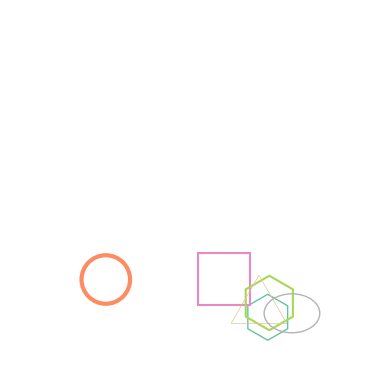[{"shape": "hexagon", "thickness": 1, "radius": 0.3, "center": [0.695, 0.176]}, {"shape": "circle", "thickness": 3, "radius": 0.32, "center": [0.275, 0.274]}, {"shape": "square", "thickness": 1.5, "radius": 0.34, "center": [0.582, 0.276]}, {"shape": "hexagon", "thickness": 1.5, "radius": 0.35, "center": [0.7, 0.213]}, {"shape": "triangle", "thickness": 0.5, "radius": 0.42, "center": [0.673, 0.202]}, {"shape": "oval", "thickness": 1, "radius": 0.36, "center": [0.758, 0.186]}]